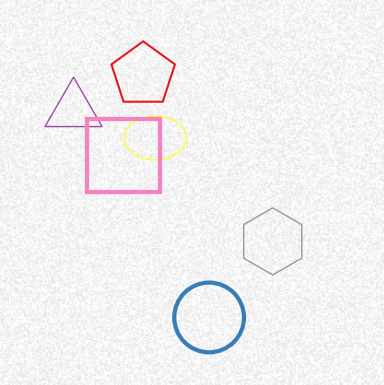[{"shape": "pentagon", "thickness": 1.5, "radius": 0.43, "center": [0.372, 0.806]}, {"shape": "circle", "thickness": 3, "radius": 0.45, "center": [0.543, 0.175]}, {"shape": "triangle", "thickness": 1, "radius": 0.43, "center": [0.191, 0.714]}, {"shape": "oval", "thickness": 1, "radius": 0.41, "center": [0.403, 0.641]}, {"shape": "square", "thickness": 3, "radius": 0.47, "center": [0.32, 0.596]}, {"shape": "hexagon", "thickness": 1, "radius": 0.44, "center": [0.708, 0.373]}]